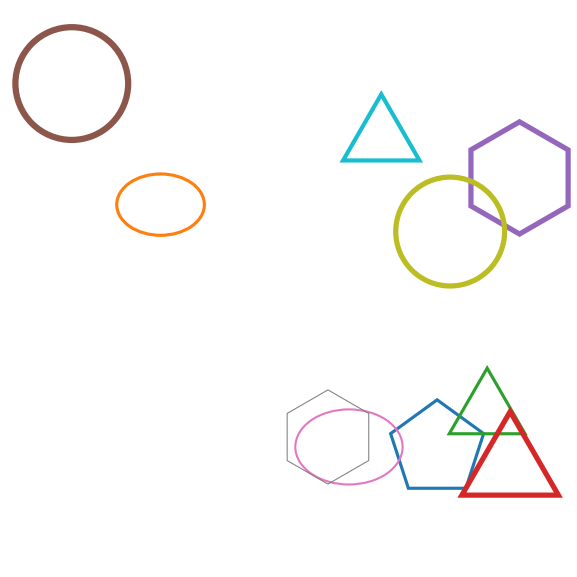[{"shape": "pentagon", "thickness": 1.5, "radius": 0.42, "center": [0.757, 0.222]}, {"shape": "oval", "thickness": 1.5, "radius": 0.38, "center": [0.278, 0.645]}, {"shape": "triangle", "thickness": 1.5, "radius": 0.38, "center": [0.844, 0.286]}, {"shape": "triangle", "thickness": 2.5, "radius": 0.48, "center": [0.883, 0.19]}, {"shape": "hexagon", "thickness": 2.5, "radius": 0.49, "center": [0.9, 0.691]}, {"shape": "circle", "thickness": 3, "radius": 0.49, "center": [0.124, 0.854]}, {"shape": "oval", "thickness": 1, "radius": 0.46, "center": [0.604, 0.225]}, {"shape": "hexagon", "thickness": 0.5, "radius": 0.41, "center": [0.568, 0.242]}, {"shape": "circle", "thickness": 2.5, "radius": 0.47, "center": [0.78, 0.598]}, {"shape": "triangle", "thickness": 2, "radius": 0.38, "center": [0.66, 0.759]}]